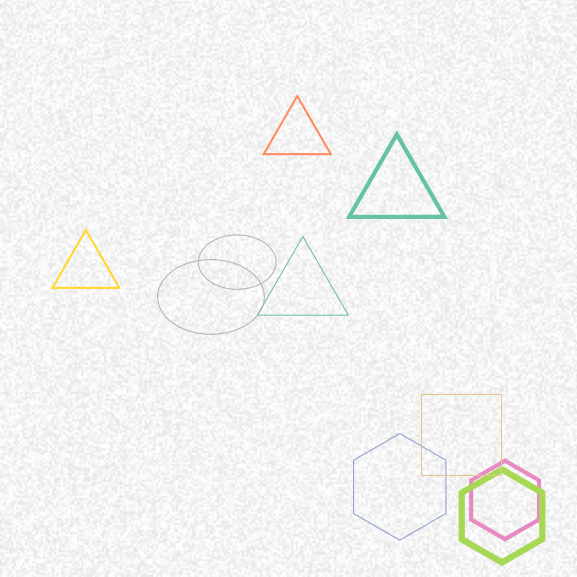[{"shape": "triangle", "thickness": 0.5, "radius": 0.45, "center": [0.524, 0.499]}, {"shape": "triangle", "thickness": 2, "radius": 0.48, "center": [0.687, 0.671]}, {"shape": "triangle", "thickness": 1, "radius": 0.34, "center": [0.515, 0.766]}, {"shape": "hexagon", "thickness": 0.5, "radius": 0.46, "center": [0.692, 0.156]}, {"shape": "hexagon", "thickness": 2, "radius": 0.34, "center": [0.875, 0.133]}, {"shape": "hexagon", "thickness": 3, "radius": 0.4, "center": [0.869, 0.106]}, {"shape": "triangle", "thickness": 1, "radius": 0.33, "center": [0.149, 0.534]}, {"shape": "square", "thickness": 0.5, "radius": 0.35, "center": [0.799, 0.247]}, {"shape": "oval", "thickness": 0.5, "radius": 0.34, "center": [0.411, 0.545]}, {"shape": "oval", "thickness": 0.5, "radius": 0.46, "center": [0.365, 0.485]}]